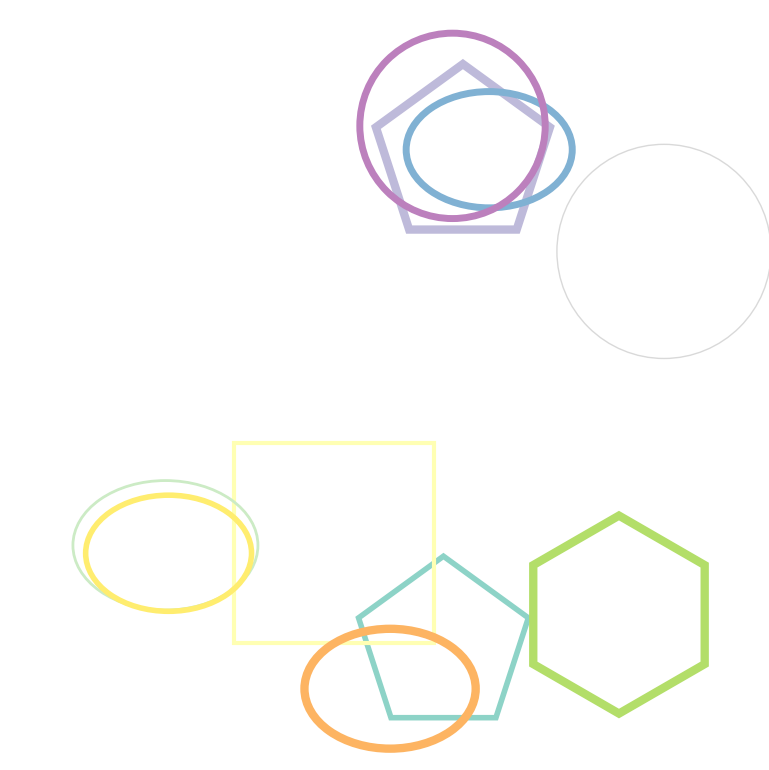[{"shape": "pentagon", "thickness": 2, "radius": 0.58, "center": [0.576, 0.162]}, {"shape": "square", "thickness": 1.5, "radius": 0.65, "center": [0.434, 0.295]}, {"shape": "pentagon", "thickness": 3, "radius": 0.59, "center": [0.601, 0.798]}, {"shape": "oval", "thickness": 2.5, "radius": 0.54, "center": [0.635, 0.806]}, {"shape": "oval", "thickness": 3, "radius": 0.56, "center": [0.507, 0.106]}, {"shape": "hexagon", "thickness": 3, "radius": 0.64, "center": [0.804, 0.202]}, {"shape": "circle", "thickness": 0.5, "radius": 0.7, "center": [0.862, 0.673]}, {"shape": "circle", "thickness": 2.5, "radius": 0.6, "center": [0.588, 0.837]}, {"shape": "oval", "thickness": 1, "radius": 0.6, "center": [0.215, 0.292]}, {"shape": "oval", "thickness": 2, "radius": 0.54, "center": [0.219, 0.282]}]